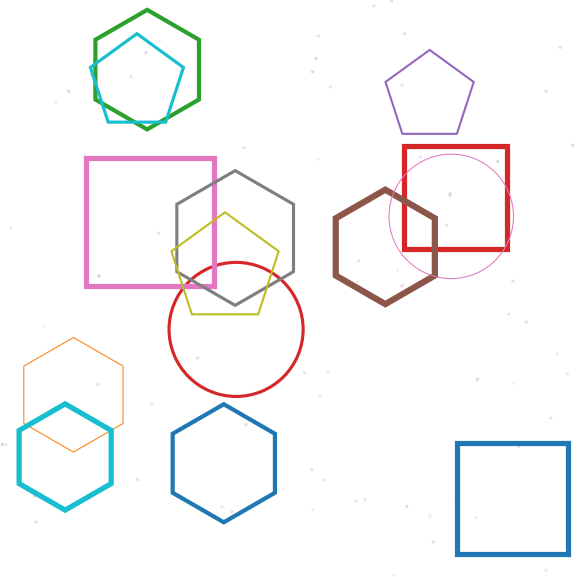[{"shape": "hexagon", "thickness": 2, "radius": 0.51, "center": [0.388, 0.197]}, {"shape": "square", "thickness": 2.5, "radius": 0.48, "center": [0.887, 0.135]}, {"shape": "hexagon", "thickness": 0.5, "radius": 0.5, "center": [0.127, 0.316]}, {"shape": "hexagon", "thickness": 2, "radius": 0.52, "center": [0.255, 0.879]}, {"shape": "square", "thickness": 2.5, "radius": 0.44, "center": [0.789, 0.657]}, {"shape": "circle", "thickness": 1.5, "radius": 0.58, "center": [0.409, 0.429]}, {"shape": "pentagon", "thickness": 1, "radius": 0.4, "center": [0.744, 0.832]}, {"shape": "hexagon", "thickness": 3, "radius": 0.5, "center": [0.667, 0.572]}, {"shape": "circle", "thickness": 0.5, "radius": 0.54, "center": [0.781, 0.624]}, {"shape": "square", "thickness": 2.5, "radius": 0.55, "center": [0.26, 0.615]}, {"shape": "hexagon", "thickness": 1.5, "radius": 0.58, "center": [0.407, 0.587]}, {"shape": "pentagon", "thickness": 1, "radius": 0.49, "center": [0.39, 0.534]}, {"shape": "hexagon", "thickness": 2.5, "radius": 0.46, "center": [0.113, 0.208]}, {"shape": "pentagon", "thickness": 1.5, "radius": 0.42, "center": [0.237, 0.856]}]